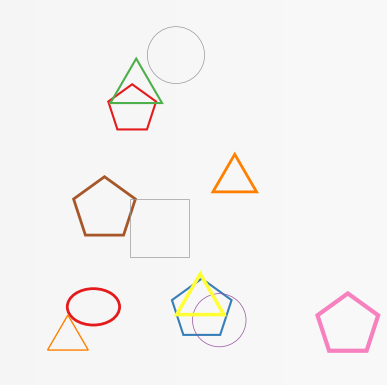[{"shape": "oval", "thickness": 2, "radius": 0.34, "center": [0.241, 0.203]}, {"shape": "pentagon", "thickness": 1.5, "radius": 0.32, "center": [0.341, 0.716]}, {"shape": "pentagon", "thickness": 1.5, "radius": 0.4, "center": [0.521, 0.196]}, {"shape": "triangle", "thickness": 1.5, "radius": 0.38, "center": [0.352, 0.771]}, {"shape": "circle", "thickness": 0.5, "radius": 0.35, "center": [0.566, 0.168]}, {"shape": "triangle", "thickness": 2, "radius": 0.33, "center": [0.606, 0.534]}, {"shape": "triangle", "thickness": 1, "radius": 0.3, "center": [0.175, 0.121]}, {"shape": "triangle", "thickness": 2.5, "radius": 0.35, "center": [0.517, 0.218]}, {"shape": "pentagon", "thickness": 2, "radius": 0.42, "center": [0.27, 0.457]}, {"shape": "pentagon", "thickness": 3, "radius": 0.41, "center": [0.898, 0.156]}, {"shape": "circle", "thickness": 0.5, "radius": 0.37, "center": [0.454, 0.857]}, {"shape": "square", "thickness": 0.5, "radius": 0.38, "center": [0.412, 0.407]}]